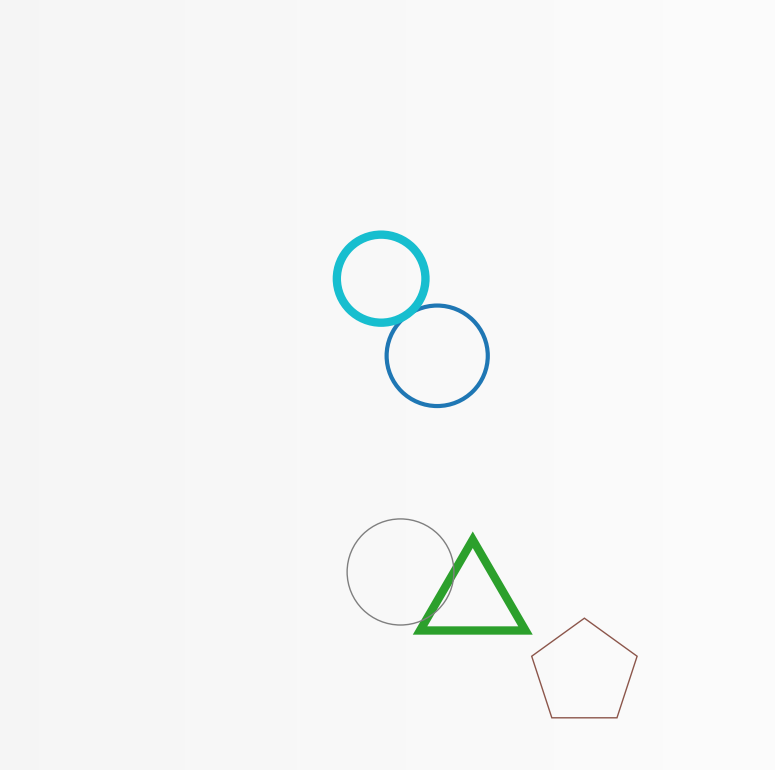[{"shape": "circle", "thickness": 1.5, "radius": 0.33, "center": [0.564, 0.538]}, {"shape": "triangle", "thickness": 3, "radius": 0.39, "center": [0.61, 0.22]}, {"shape": "pentagon", "thickness": 0.5, "radius": 0.36, "center": [0.754, 0.126]}, {"shape": "circle", "thickness": 0.5, "radius": 0.34, "center": [0.517, 0.257]}, {"shape": "circle", "thickness": 3, "radius": 0.29, "center": [0.492, 0.638]}]